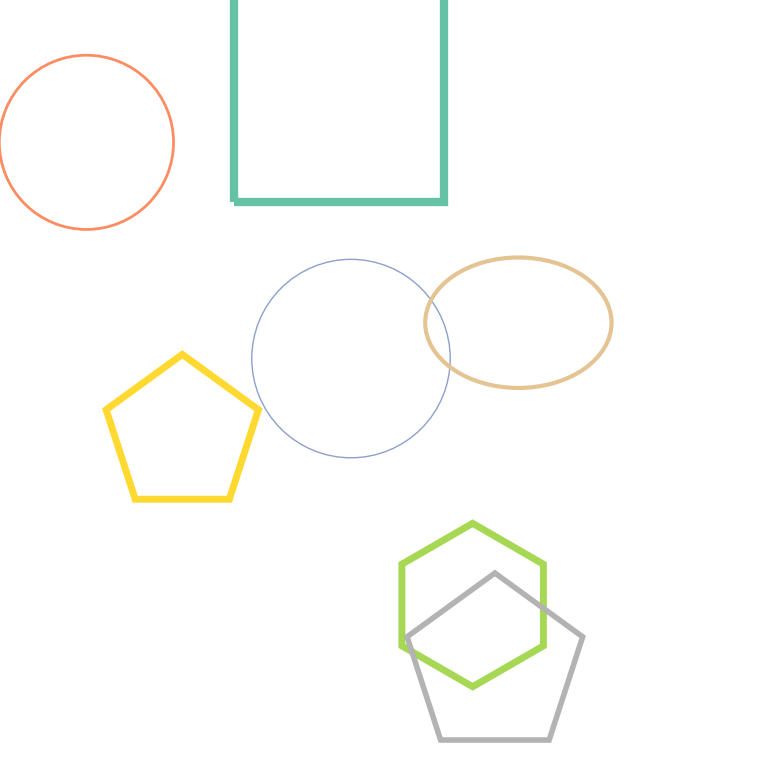[{"shape": "square", "thickness": 3, "radius": 0.68, "center": [0.44, 0.874]}, {"shape": "circle", "thickness": 1, "radius": 0.57, "center": [0.112, 0.815]}, {"shape": "circle", "thickness": 0.5, "radius": 0.64, "center": [0.456, 0.534]}, {"shape": "hexagon", "thickness": 2.5, "radius": 0.53, "center": [0.614, 0.214]}, {"shape": "pentagon", "thickness": 2.5, "radius": 0.52, "center": [0.237, 0.436]}, {"shape": "oval", "thickness": 1.5, "radius": 0.6, "center": [0.673, 0.581]}, {"shape": "pentagon", "thickness": 2, "radius": 0.6, "center": [0.643, 0.136]}]